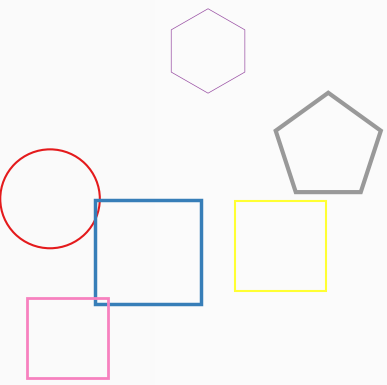[{"shape": "circle", "thickness": 1.5, "radius": 0.64, "center": [0.129, 0.484]}, {"shape": "square", "thickness": 2.5, "radius": 0.68, "center": [0.382, 0.345]}, {"shape": "hexagon", "thickness": 0.5, "radius": 0.55, "center": [0.537, 0.868]}, {"shape": "square", "thickness": 1.5, "radius": 0.59, "center": [0.724, 0.361]}, {"shape": "square", "thickness": 2, "radius": 0.52, "center": [0.174, 0.122]}, {"shape": "pentagon", "thickness": 3, "radius": 0.71, "center": [0.847, 0.616]}]